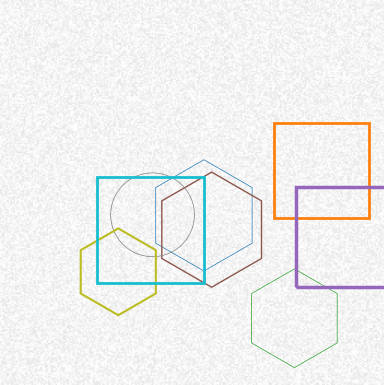[{"shape": "hexagon", "thickness": 0.5, "radius": 0.72, "center": [0.53, 0.441]}, {"shape": "square", "thickness": 2, "radius": 0.62, "center": [0.835, 0.557]}, {"shape": "hexagon", "thickness": 0.5, "radius": 0.64, "center": [0.765, 0.173]}, {"shape": "square", "thickness": 2.5, "radius": 0.65, "center": [0.898, 0.384]}, {"shape": "hexagon", "thickness": 1, "radius": 0.75, "center": [0.55, 0.403]}, {"shape": "circle", "thickness": 0.5, "radius": 0.54, "center": [0.396, 0.442]}, {"shape": "hexagon", "thickness": 1.5, "radius": 0.56, "center": [0.307, 0.294]}, {"shape": "square", "thickness": 2, "radius": 0.69, "center": [0.391, 0.403]}]